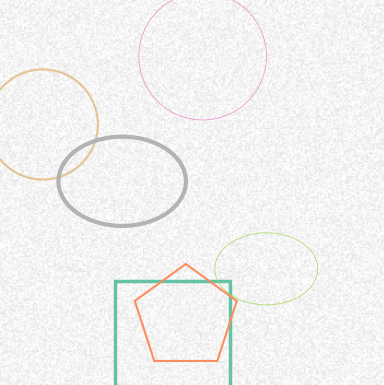[{"shape": "square", "thickness": 2.5, "radius": 0.74, "center": [0.448, 0.122]}, {"shape": "pentagon", "thickness": 1.5, "radius": 0.7, "center": [0.483, 0.175]}, {"shape": "circle", "thickness": 0.5, "radius": 0.83, "center": [0.526, 0.854]}, {"shape": "oval", "thickness": 0.5, "radius": 0.67, "center": [0.692, 0.302]}, {"shape": "circle", "thickness": 1.5, "radius": 0.72, "center": [0.111, 0.677]}, {"shape": "oval", "thickness": 3, "radius": 0.83, "center": [0.317, 0.529]}]